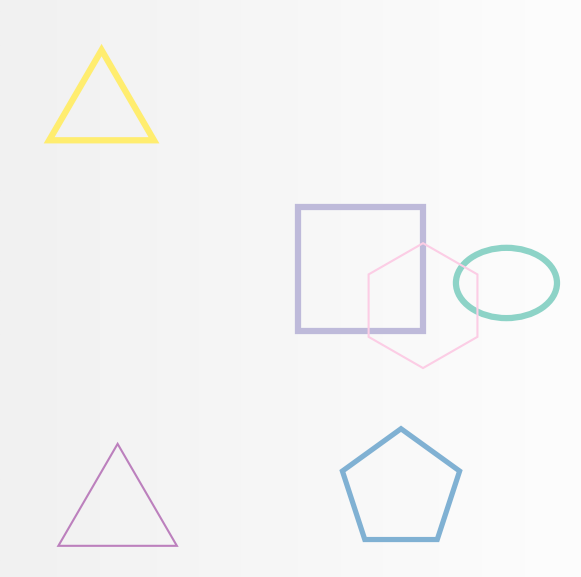[{"shape": "oval", "thickness": 3, "radius": 0.43, "center": [0.871, 0.509]}, {"shape": "square", "thickness": 3, "radius": 0.54, "center": [0.62, 0.534]}, {"shape": "pentagon", "thickness": 2.5, "radius": 0.53, "center": [0.69, 0.151]}, {"shape": "hexagon", "thickness": 1, "radius": 0.54, "center": [0.728, 0.47]}, {"shape": "triangle", "thickness": 1, "radius": 0.59, "center": [0.202, 0.113]}, {"shape": "triangle", "thickness": 3, "radius": 0.52, "center": [0.175, 0.808]}]